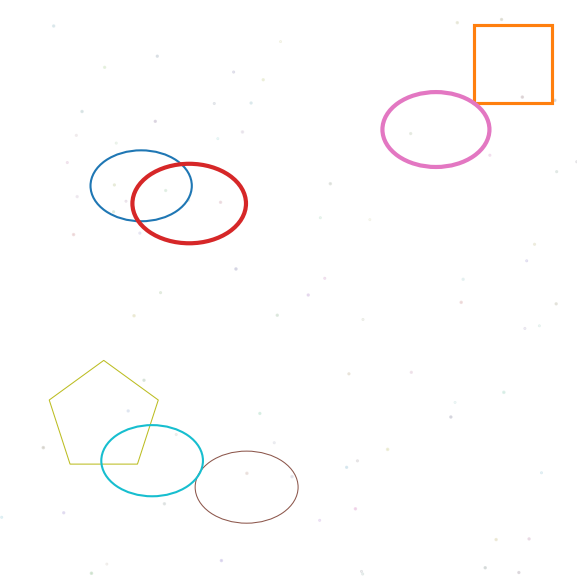[{"shape": "oval", "thickness": 1, "radius": 0.44, "center": [0.244, 0.677]}, {"shape": "square", "thickness": 1.5, "radius": 0.34, "center": [0.888, 0.888]}, {"shape": "oval", "thickness": 2, "radius": 0.49, "center": [0.328, 0.647]}, {"shape": "oval", "thickness": 0.5, "radius": 0.45, "center": [0.427, 0.156]}, {"shape": "oval", "thickness": 2, "radius": 0.46, "center": [0.755, 0.775]}, {"shape": "pentagon", "thickness": 0.5, "radius": 0.5, "center": [0.18, 0.276]}, {"shape": "oval", "thickness": 1, "radius": 0.44, "center": [0.263, 0.201]}]